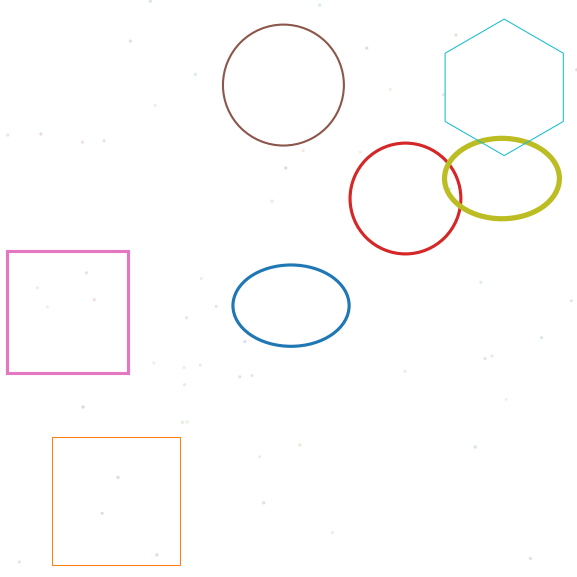[{"shape": "oval", "thickness": 1.5, "radius": 0.5, "center": [0.504, 0.47]}, {"shape": "square", "thickness": 0.5, "radius": 0.55, "center": [0.201, 0.131]}, {"shape": "circle", "thickness": 1.5, "radius": 0.48, "center": [0.702, 0.655]}, {"shape": "circle", "thickness": 1, "radius": 0.52, "center": [0.491, 0.852]}, {"shape": "square", "thickness": 1.5, "radius": 0.53, "center": [0.117, 0.459]}, {"shape": "oval", "thickness": 2.5, "radius": 0.5, "center": [0.869, 0.69]}, {"shape": "hexagon", "thickness": 0.5, "radius": 0.59, "center": [0.873, 0.848]}]